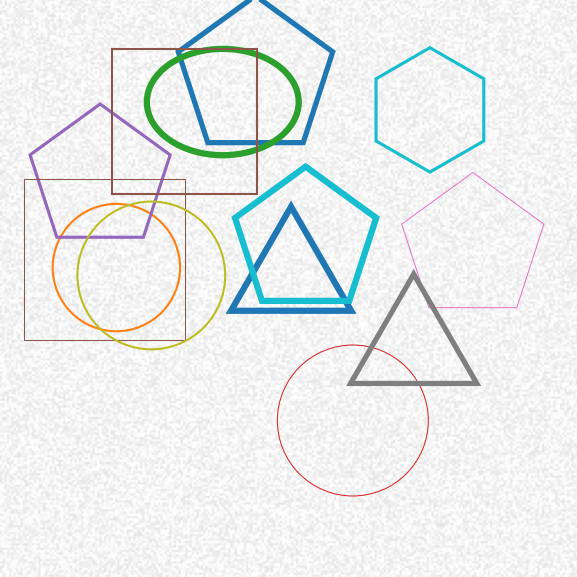[{"shape": "pentagon", "thickness": 2.5, "radius": 0.7, "center": [0.442, 0.866]}, {"shape": "triangle", "thickness": 3, "radius": 0.6, "center": [0.504, 0.521]}, {"shape": "circle", "thickness": 1, "radius": 0.55, "center": [0.202, 0.536]}, {"shape": "oval", "thickness": 3, "radius": 0.66, "center": [0.386, 0.822]}, {"shape": "circle", "thickness": 0.5, "radius": 0.65, "center": [0.611, 0.271]}, {"shape": "pentagon", "thickness": 1.5, "radius": 0.64, "center": [0.173, 0.691]}, {"shape": "square", "thickness": 1, "radius": 0.63, "center": [0.32, 0.789]}, {"shape": "square", "thickness": 0.5, "radius": 0.7, "center": [0.181, 0.549]}, {"shape": "pentagon", "thickness": 0.5, "radius": 0.65, "center": [0.819, 0.571]}, {"shape": "triangle", "thickness": 2.5, "radius": 0.63, "center": [0.716, 0.398]}, {"shape": "circle", "thickness": 1, "radius": 0.64, "center": [0.262, 0.522]}, {"shape": "pentagon", "thickness": 3, "radius": 0.64, "center": [0.529, 0.582]}, {"shape": "hexagon", "thickness": 1.5, "radius": 0.54, "center": [0.744, 0.809]}]